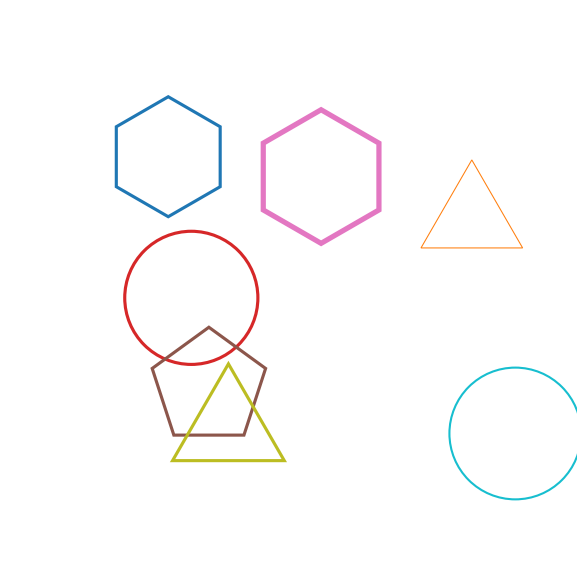[{"shape": "hexagon", "thickness": 1.5, "radius": 0.52, "center": [0.291, 0.728]}, {"shape": "triangle", "thickness": 0.5, "radius": 0.51, "center": [0.817, 0.621]}, {"shape": "circle", "thickness": 1.5, "radius": 0.58, "center": [0.331, 0.483]}, {"shape": "pentagon", "thickness": 1.5, "radius": 0.52, "center": [0.362, 0.329]}, {"shape": "hexagon", "thickness": 2.5, "radius": 0.58, "center": [0.556, 0.693]}, {"shape": "triangle", "thickness": 1.5, "radius": 0.56, "center": [0.396, 0.257]}, {"shape": "circle", "thickness": 1, "radius": 0.57, "center": [0.892, 0.249]}]